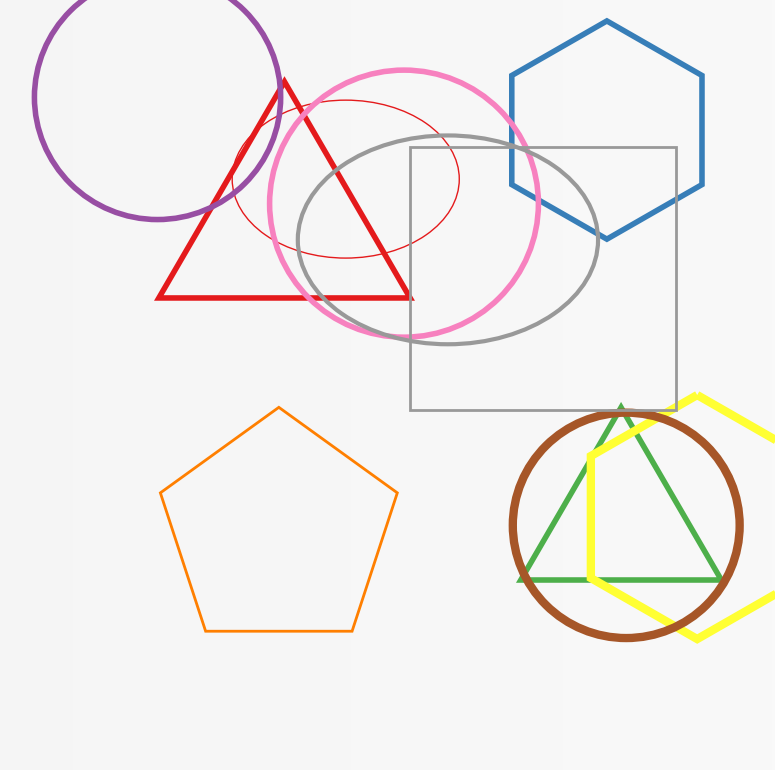[{"shape": "triangle", "thickness": 2, "radius": 0.94, "center": [0.367, 0.707]}, {"shape": "oval", "thickness": 0.5, "radius": 0.73, "center": [0.446, 0.767]}, {"shape": "hexagon", "thickness": 2, "radius": 0.71, "center": [0.783, 0.831]}, {"shape": "triangle", "thickness": 2, "radius": 0.75, "center": [0.801, 0.321]}, {"shape": "circle", "thickness": 2, "radius": 0.79, "center": [0.203, 0.874]}, {"shape": "pentagon", "thickness": 1, "radius": 0.8, "center": [0.36, 0.31]}, {"shape": "hexagon", "thickness": 3, "radius": 0.79, "center": [0.9, 0.329]}, {"shape": "circle", "thickness": 3, "radius": 0.73, "center": [0.808, 0.318]}, {"shape": "circle", "thickness": 2, "radius": 0.87, "center": [0.521, 0.736]}, {"shape": "square", "thickness": 1, "radius": 0.86, "center": [0.701, 0.638]}, {"shape": "oval", "thickness": 1.5, "radius": 0.97, "center": [0.578, 0.689]}]